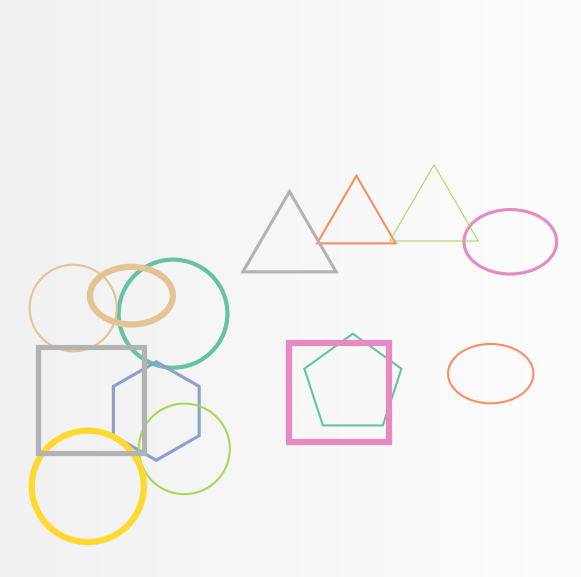[{"shape": "pentagon", "thickness": 1, "radius": 0.44, "center": [0.607, 0.334]}, {"shape": "circle", "thickness": 2, "radius": 0.47, "center": [0.298, 0.456]}, {"shape": "triangle", "thickness": 1, "radius": 0.39, "center": [0.613, 0.617]}, {"shape": "oval", "thickness": 1, "radius": 0.37, "center": [0.844, 0.352]}, {"shape": "hexagon", "thickness": 1.5, "radius": 0.43, "center": [0.269, 0.287]}, {"shape": "oval", "thickness": 1.5, "radius": 0.4, "center": [0.878, 0.58]}, {"shape": "square", "thickness": 3, "radius": 0.43, "center": [0.583, 0.319]}, {"shape": "circle", "thickness": 1, "radius": 0.39, "center": [0.317, 0.222]}, {"shape": "triangle", "thickness": 0.5, "radius": 0.44, "center": [0.747, 0.626]}, {"shape": "circle", "thickness": 3, "radius": 0.48, "center": [0.151, 0.157]}, {"shape": "oval", "thickness": 3, "radius": 0.36, "center": [0.226, 0.487]}, {"shape": "circle", "thickness": 1, "radius": 0.37, "center": [0.126, 0.466]}, {"shape": "square", "thickness": 2.5, "radius": 0.46, "center": [0.156, 0.307]}, {"shape": "triangle", "thickness": 1.5, "radius": 0.46, "center": [0.498, 0.575]}]